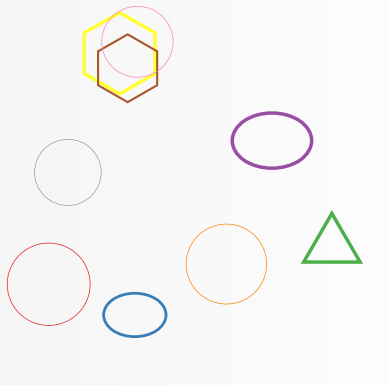[{"shape": "circle", "thickness": 0.5, "radius": 0.53, "center": [0.126, 0.262]}, {"shape": "oval", "thickness": 2, "radius": 0.4, "center": [0.348, 0.182]}, {"shape": "triangle", "thickness": 2.5, "radius": 0.42, "center": [0.856, 0.361]}, {"shape": "oval", "thickness": 2.5, "radius": 0.51, "center": [0.702, 0.635]}, {"shape": "circle", "thickness": 0.5, "radius": 0.52, "center": [0.584, 0.314]}, {"shape": "hexagon", "thickness": 2.5, "radius": 0.53, "center": [0.309, 0.862]}, {"shape": "hexagon", "thickness": 1.5, "radius": 0.44, "center": [0.329, 0.823]}, {"shape": "circle", "thickness": 0.5, "radius": 0.46, "center": [0.355, 0.891]}, {"shape": "circle", "thickness": 0.5, "radius": 0.43, "center": [0.175, 0.552]}]